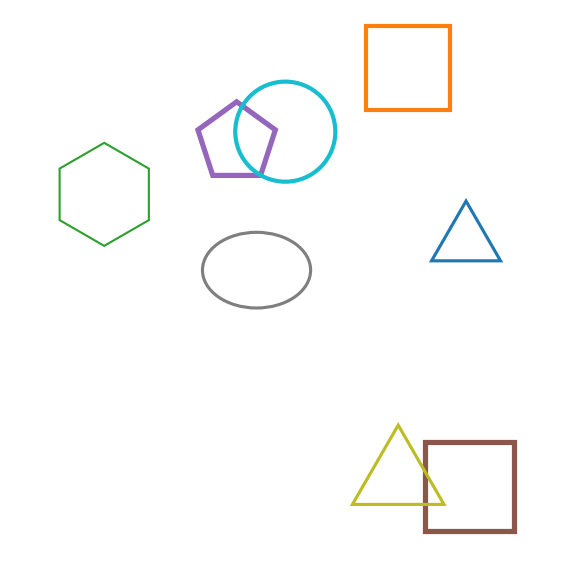[{"shape": "triangle", "thickness": 1.5, "radius": 0.34, "center": [0.807, 0.582]}, {"shape": "square", "thickness": 2, "radius": 0.36, "center": [0.707, 0.882]}, {"shape": "hexagon", "thickness": 1, "radius": 0.45, "center": [0.18, 0.663]}, {"shape": "pentagon", "thickness": 2.5, "radius": 0.35, "center": [0.41, 0.752]}, {"shape": "square", "thickness": 2.5, "radius": 0.38, "center": [0.813, 0.157]}, {"shape": "oval", "thickness": 1.5, "radius": 0.47, "center": [0.444, 0.531]}, {"shape": "triangle", "thickness": 1.5, "radius": 0.46, "center": [0.69, 0.171]}, {"shape": "circle", "thickness": 2, "radius": 0.43, "center": [0.494, 0.771]}]